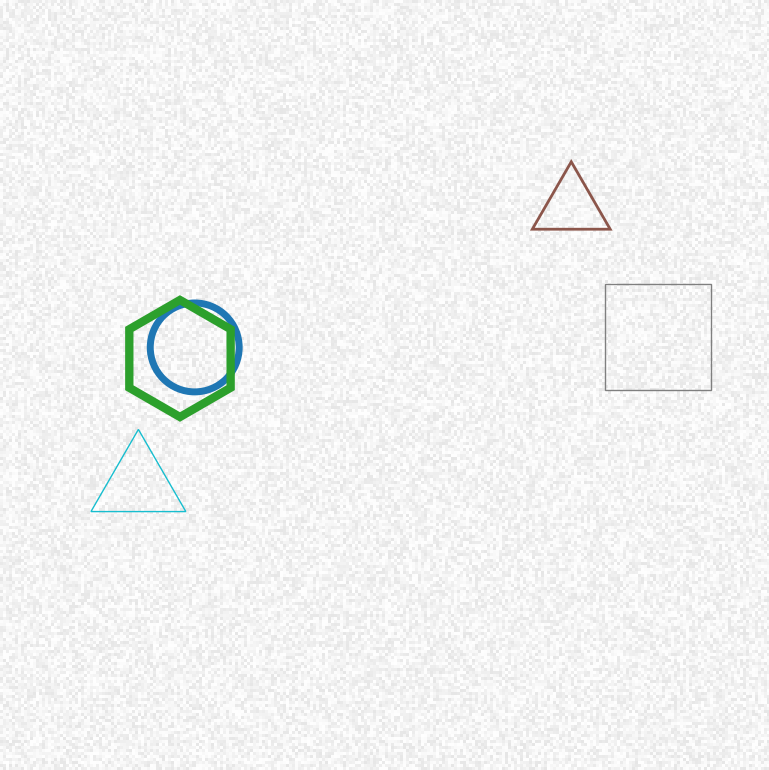[{"shape": "circle", "thickness": 2.5, "radius": 0.29, "center": [0.253, 0.549]}, {"shape": "hexagon", "thickness": 3, "radius": 0.38, "center": [0.234, 0.534]}, {"shape": "triangle", "thickness": 1, "radius": 0.29, "center": [0.742, 0.732]}, {"shape": "square", "thickness": 0.5, "radius": 0.34, "center": [0.855, 0.562]}, {"shape": "triangle", "thickness": 0.5, "radius": 0.36, "center": [0.18, 0.371]}]